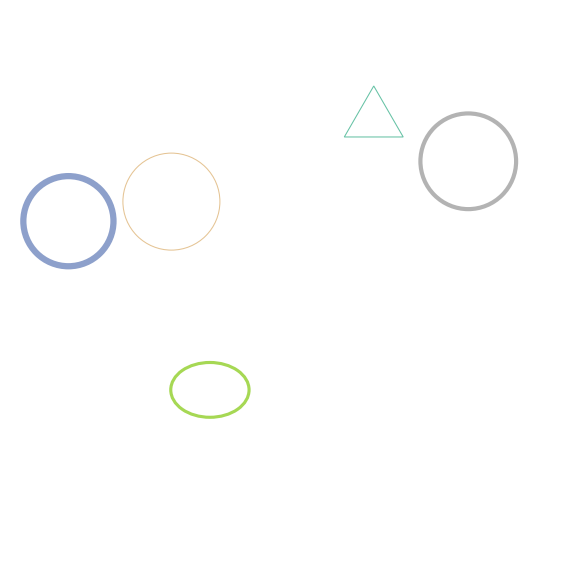[{"shape": "triangle", "thickness": 0.5, "radius": 0.29, "center": [0.647, 0.791]}, {"shape": "circle", "thickness": 3, "radius": 0.39, "center": [0.118, 0.616]}, {"shape": "oval", "thickness": 1.5, "radius": 0.34, "center": [0.363, 0.324]}, {"shape": "circle", "thickness": 0.5, "radius": 0.42, "center": [0.297, 0.65]}, {"shape": "circle", "thickness": 2, "radius": 0.41, "center": [0.811, 0.72]}]